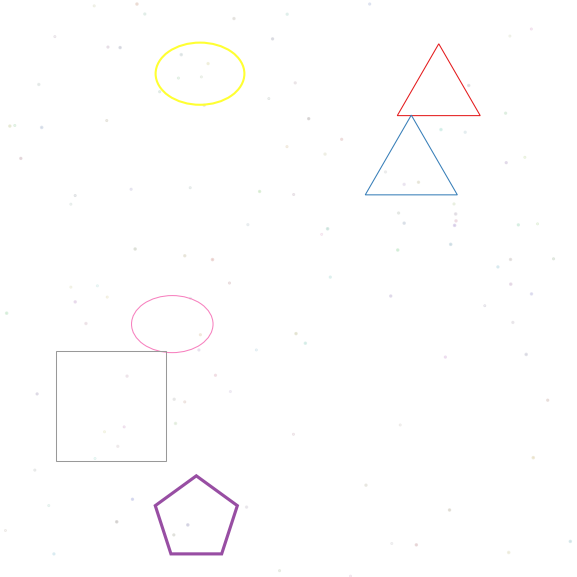[{"shape": "triangle", "thickness": 0.5, "radius": 0.41, "center": [0.76, 0.84]}, {"shape": "triangle", "thickness": 0.5, "radius": 0.46, "center": [0.712, 0.708]}, {"shape": "pentagon", "thickness": 1.5, "radius": 0.37, "center": [0.34, 0.1]}, {"shape": "oval", "thickness": 1, "radius": 0.38, "center": [0.346, 0.872]}, {"shape": "oval", "thickness": 0.5, "radius": 0.35, "center": [0.298, 0.438]}, {"shape": "square", "thickness": 0.5, "radius": 0.47, "center": [0.192, 0.296]}]